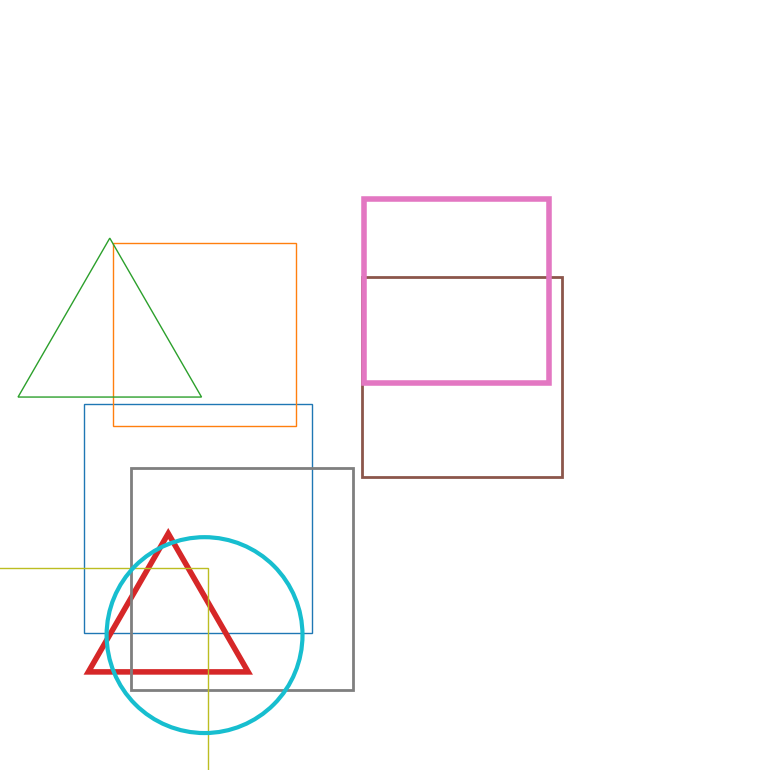[{"shape": "square", "thickness": 0.5, "radius": 0.74, "center": [0.257, 0.327]}, {"shape": "square", "thickness": 0.5, "radius": 0.6, "center": [0.266, 0.565]}, {"shape": "triangle", "thickness": 0.5, "radius": 0.69, "center": [0.143, 0.553]}, {"shape": "triangle", "thickness": 2, "radius": 0.6, "center": [0.219, 0.187]}, {"shape": "square", "thickness": 1, "radius": 0.65, "center": [0.6, 0.511]}, {"shape": "square", "thickness": 2, "radius": 0.6, "center": [0.593, 0.622]}, {"shape": "square", "thickness": 1, "radius": 0.72, "center": [0.314, 0.248]}, {"shape": "square", "thickness": 0.5, "radius": 0.73, "center": [0.125, 0.118]}, {"shape": "circle", "thickness": 1.5, "radius": 0.64, "center": [0.266, 0.175]}]